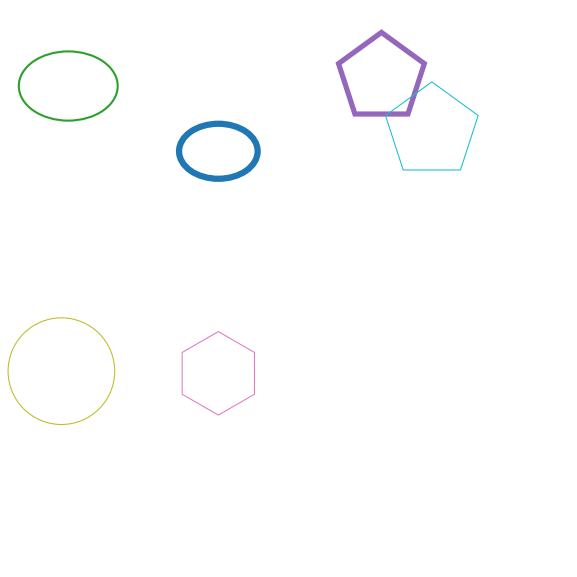[{"shape": "oval", "thickness": 3, "radius": 0.34, "center": [0.378, 0.737]}, {"shape": "oval", "thickness": 1, "radius": 0.43, "center": [0.118, 0.85]}, {"shape": "pentagon", "thickness": 2.5, "radius": 0.39, "center": [0.661, 0.865]}, {"shape": "hexagon", "thickness": 0.5, "radius": 0.36, "center": [0.378, 0.353]}, {"shape": "circle", "thickness": 0.5, "radius": 0.46, "center": [0.106, 0.356]}, {"shape": "pentagon", "thickness": 0.5, "radius": 0.42, "center": [0.748, 0.773]}]